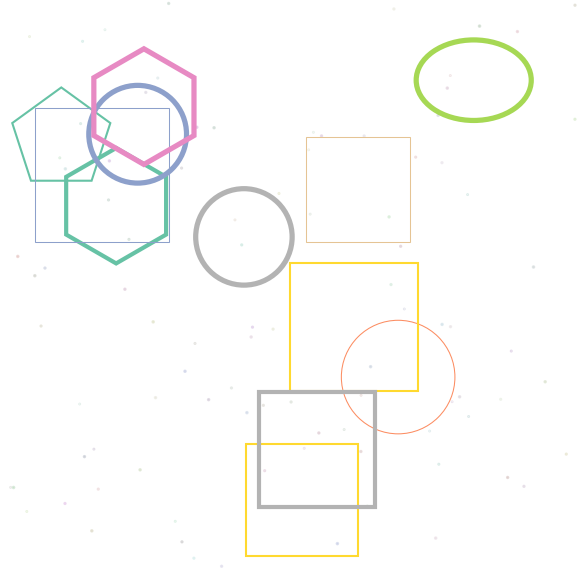[{"shape": "hexagon", "thickness": 2, "radius": 0.5, "center": [0.201, 0.643]}, {"shape": "pentagon", "thickness": 1, "radius": 0.45, "center": [0.106, 0.758]}, {"shape": "circle", "thickness": 0.5, "radius": 0.49, "center": [0.689, 0.346]}, {"shape": "square", "thickness": 0.5, "radius": 0.58, "center": [0.177, 0.697]}, {"shape": "circle", "thickness": 2.5, "radius": 0.42, "center": [0.238, 0.767]}, {"shape": "hexagon", "thickness": 2.5, "radius": 0.5, "center": [0.249, 0.815]}, {"shape": "oval", "thickness": 2.5, "radius": 0.5, "center": [0.82, 0.86]}, {"shape": "square", "thickness": 1, "radius": 0.49, "center": [0.523, 0.134]}, {"shape": "square", "thickness": 1, "radius": 0.55, "center": [0.613, 0.434]}, {"shape": "square", "thickness": 0.5, "radius": 0.45, "center": [0.62, 0.671]}, {"shape": "square", "thickness": 2, "radius": 0.5, "center": [0.549, 0.221]}, {"shape": "circle", "thickness": 2.5, "radius": 0.42, "center": [0.422, 0.589]}]